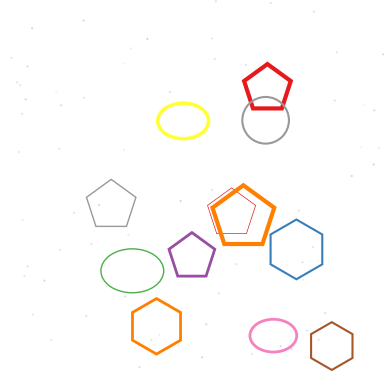[{"shape": "pentagon", "thickness": 0.5, "radius": 0.33, "center": [0.602, 0.446]}, {"shape": "pentagon", "thickness": 3, "radius": 0.32, "center": [0.695, 0.77]}, {"shape": "hexagon", "thickness": 1.5, "radius": 0.39, "center": [0.77, 0.352]}, {"shape": "oval", "thickness": 1, "radius": 0.41, "center": [0.344, 0.297]}, {"shape": "pentagon", "thickness": 2, "radius": 0.31, "center": [0.498, 0.333]}, {"shape": "pentagon", "thickness": 3, "radius": 0.42, "center": [0.632, 0.434]}, {"shape": "hexagon", "thickness": 2, "radius": 0.36, "center": [0.407, 0.152]}, {"shape": "oval", "thickness": 2.5, "radius": 0.33, "center": [0.476, 0.686]}, {"shape": "hexagon", "thickness": 1.5, "radius": 0.31, "center": [0.862, 0.101]}, {"shape": "oval", "thickness": 2, "radius": 0.3, "center": [0.71, 0.128]}, {"shape": "circle", "thickness": 1.5, "radius": 0.3, "center": [0.69, 0.688]}, {"shape": "pentagon", "thickness": 1, "radius": 0.34, "center": [0.289, 0.467]}]